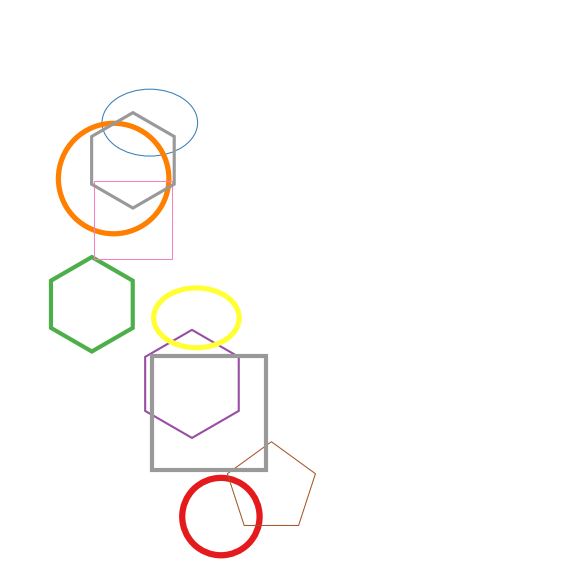[{"shape": "circle", "thickness": 3, "radius": 0.34, "center": [0.383, 0.105]}, {"shape": "oval", "thickness": 0.5, "radius": 0.41, "center": [0.259, 0.787]}, {"shape": "hexagon", "thickness": 2, "radius": 0.41, "center": [0.159, 0.472]}, {"shape": "hexagon", "thickness": 1, "radius": 0.47, "center": [0.332, 0.334]}, {"shape": "circle", "thickness": 2.5, "radius": 0.48, "center": [0.197, 0.69]}, {"shape": "oval", "thickness": 2.5, "radius": 0.37, "center": [0.34, 0.449]}, {"shape": "pentagon", "thickness": 0.5, "radius": 0.4, "center": [0.47, 0.154]}, {"shape": "square", "thickness": 0.5, "radius": 0.34, "center": [0.231, 0.618]}, {"shape": "hexagon", "thickness": 1.5, "radius": 0.41, "center": [0.23, 0.721]}, {"shape": "square", "thickness": 2, "radius": 0.49, "center": [0.363, 0.284]}]